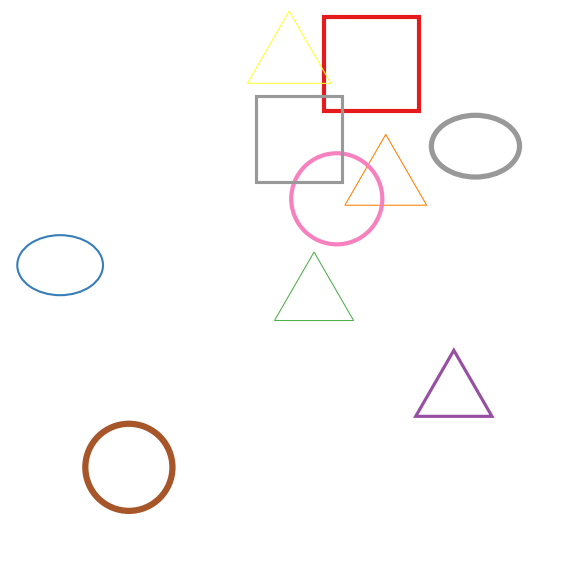[{"shape": "square", "thickness": 2, "radius": 0.41, "center": [0.643, 0.888]}, {"shape": "oval", "thickness": 1, "radius": 0.37, "center": [0.104, 0.54]}, {"shape": "triangle", "thickness": 0.5, "radius": 0.4, "center": [0.544, 0.484]}, {"shape": "triangle", "thickness": 1.5, "radius": 0.38, "center": [0.786, 0.316]}, {"shape": "triangle", "thickness": 0.5, "radius": 0.41, "center": [0.668, 0.685]}, {"shape": "triangle", "thickness": 0.5, "radius": 0.42, "center": [0.501, 0.897]}, {"shape": "circle", "thickness": 3, "radius": 0.38, "center": [0.223, 0.19]}, {"shape": "circle", "thickness": 2, "radius": 0.39, "center": [0.583, 0.655]}, {"shape": "oval", "thickness": 2.5, "radius": 0.38, "center": [0.823, 0.746]}, {"shape": "square", "thickness": 1.5, "radius": 0.37, "center": [0.518, 0.758]}]